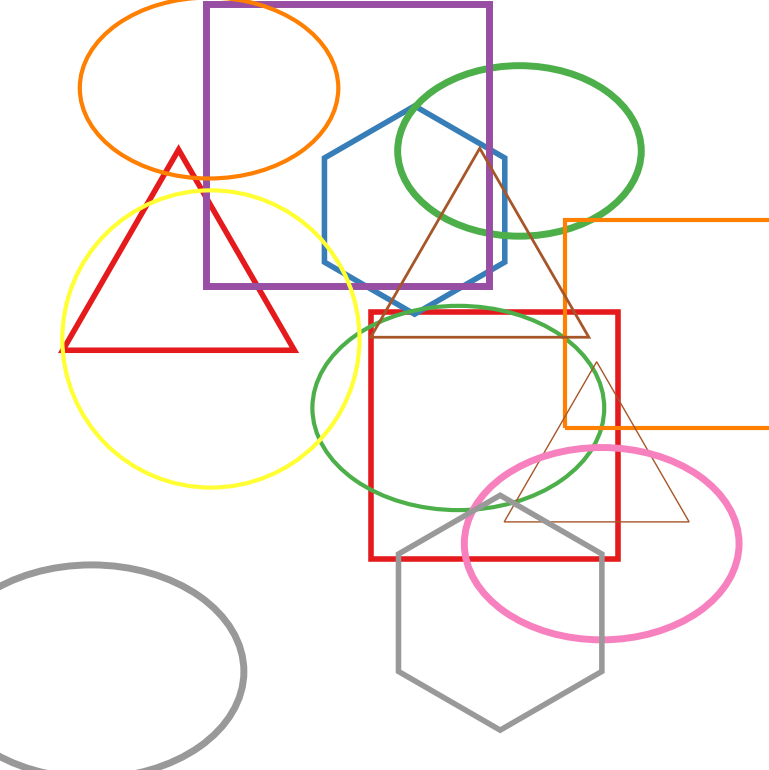[{"shape": "triangle", "thickness": 2, "radius": 0.87, "center": [0.232, 0.632]}, {"shape": "square", "thickness": 2, "radius": 0.8, "center": [0.642, 0.434]}, {"shape": "hexagon", "thickness": 2, "radius": 0.68, "center": [0.538, 0.727]}, {"shape": "oval", "thickness": 2.5, "radius": 0.79, "center": [0.675, 0.804]}, {"shape": "oval", "thickness": 1.5, "radius": 0.95, "center": [0.595, 0.47]}, {"shape": "square", "thickness": 2.5, "radius": 0.92, "center": [0.451, 0.812]}, {"shape": "square", "thickness": 1.5, "radius": 0.68, "center": [0.869, 0.579]}, {"shape": "oval", "thickness": 1.5, "radius": 0.84, "center": [0.271, 0.886]}, {"shape": "circle", "thickness": 1.5, "radius": 0.97, "center": [0.274, 0.56]}, {"shape": "triangle", "thickness": 0.5, "radius": 0.69, "center": [0.775, 0.392]}, {"shape": "triangle", "thickness": 1, "radius": 0.82, "center": [0.623, 0.644]}, {"shape": "oval", "thickness": 2.5, "radius": 0.89, "center": [0.781, 0.294]}, {"shape": "oval", "thickness": 2.5, "radius": 0.99, "center": [0.119, 0.128]}, {"shape": "hexagon", "thickness": 2, "radius": 0.76, "center": [0.65, 0.204]}]